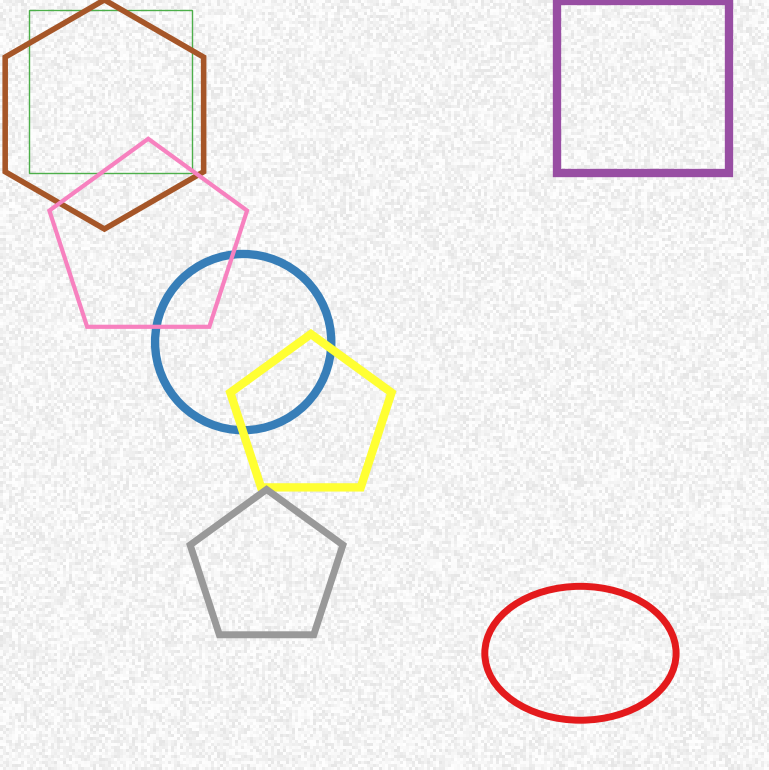[{"shape": "oval", "thickness": 2.5, "radius": 0.62, "center": [0.754, 0.152]}, {"shape": "circle", "thickness": 3, "radius": 0.57, "center": [0.316, 0.556]}, {"shape": "square", "thickness": 0.5, "radius": 0.53, "center": [0.144, 0.881]}, {"shape": "square", "thickness": 3, "radius": 0.56, "center": [0.835, 0.887]}, {"shape": "pentagon", "thickness": 3, "radius": 0.55, "center": [0.404, 0.456]}, {"shape": "hexagon", "thickness": 2, "radius": 0.74, "center": [0.136, 0.851]}, {"shape": "pentagon", "thickness": 1.5, "radius": 0.67, "center": [0.192, 0.685]}, {"shape": "pentagon", "thickness": 2.5, "radius": 0.52, "center": [0.346, 0.26]}]